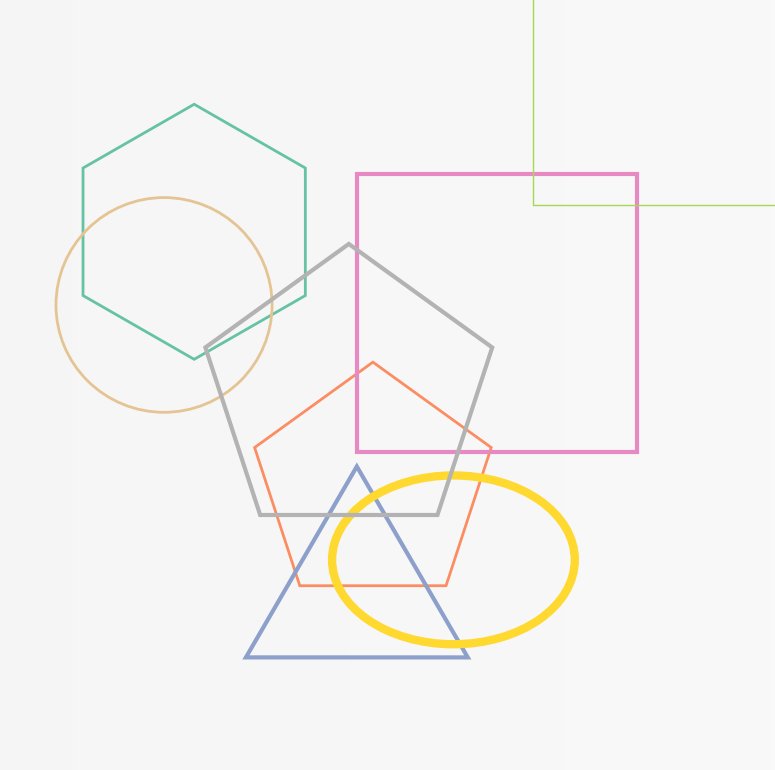[{"shape": "hexagon", "thickness": 1, "radius": 0.83, "center": [0.251, 0.699]}, {"shape": "pentagon", "thickness": 1, "radius": 0.8, "center": [0.481, 0.369]}, {"shape": "triangle", "thickness": 1.5, "radius": 0.83, "center": [0.46, 0.229]}, {"shape": "square", "thickness": 1.5, "radius": 0.9, "center": [0.641, 0.594]}, {"shape": "square", "thickness": 0.5, "radius": 0.8, "center": [0.848, 0.895]}, {"shape": "oval", "thickness": 3, "radius": 0.78, "center": [0.585, 0.273]}, {"shape": "circle", "thickness": 1, "radius": 0.7, "center": [0.212, 0.604]}, {"shape": "pentagon", "thickness": 1.5, "radius": 0.97, "center": [0.45, 0.489]}]